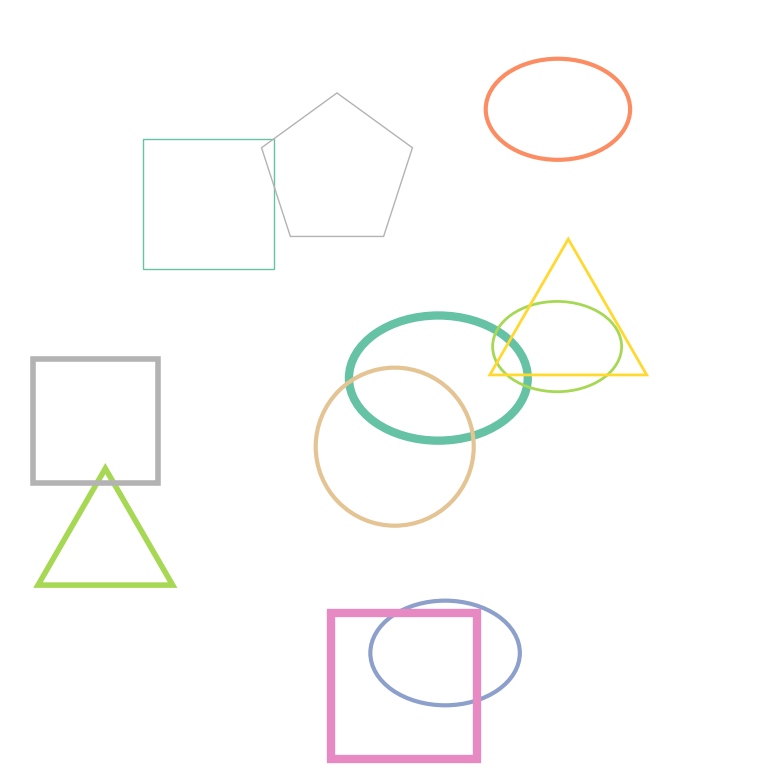[{"shape": "oval", "thickness": 3, "radius": 0.58, "center": [0.569, 0.509]}, {"shape": "square", "thickness": 0.5, "radius": 0.42, "center": [0.271, 0.735]}, {"shape": "oval", "thickness": 1.5, "radius": 0.47, "center": [0.725, 0.858]}, {"shape": "oval", "thickness": 1.5, "radius": 0.49, "center": [0.578, 0.152]}, {"shape": "square", "thickness": 3, "radius": 0.47, "center": [0.525, 0.109]}, {"shape": "oval", "thickness": 1, "radius": 0.42, "center": [0.724, 0.55]}, {"shape": "triangle", "thickness": 2, "radius": 0.5, "center": [0.137, 0.291]}, {"shape": "triangle", "thickness": 1, "radius": 0.59, "center": [0.738, 0.572]}, {"shape": "circle", "thickness": 1.5, "radius": 0.51, "center": [0.513, 0.42]}, {"shape": "square", "thickness": 2, "radius": 0.4, "center": [0.124, 0.453]}, {"shape": "pentagon", "thickness": 0.5, "radius": 0.52, "center": [0.438, 0.776]}]